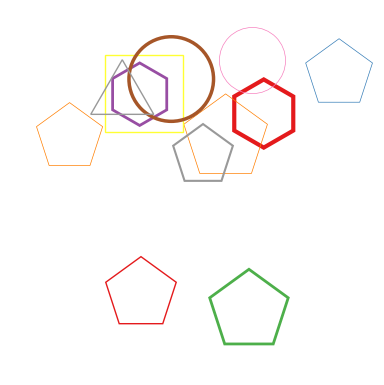[{"shape": "hexagon", "thickness": 3, "radius": 0.44, "center": [0.685, 0.705]}, {"shape": "pentagon", "thickness": 1, "radius": 0.48, "center": [0.366, 0.237]}, {"shape": "pentagon", "thickness": 0.5, "radius": 0.46, "center": [0.881, 0.808]}, {"shape": "pentagon", "thickness": 2, "radius": 0.54, "center": [0.647, 0.193]}, {"shape": "hexagon", "thickness": 2, "radius": 0.41, "center": [0.363, 0.755]}, {"shape": "pentagon", "thickness": 0.5, "radius": 0.45, "center": [0.181, 0.643]}, {"shape": "pentagon", "thickness": 0.5, "radius": 0.57, "center": [0.586, 0.642]}, {"shape": "square", "thickness": 1, "radius": 0.5, "center": [0.374, 0.757]}, {"shape": "circle", "thickness": 2.5, "radius": 0.55, "center": [0.445, 0.795]}, {"shape": "circle", "thickness": 0.5, "radius": 0.43, "center": [0.656, 0.843]}, {"shape": "triangle", "thickness": 1, "radius": 0.47, "center": [0.318, 0.75]}, {"shape": "pentagon", "thickness": 1.5, "radius": 0.41, "center": [0.527, 0.596]}]